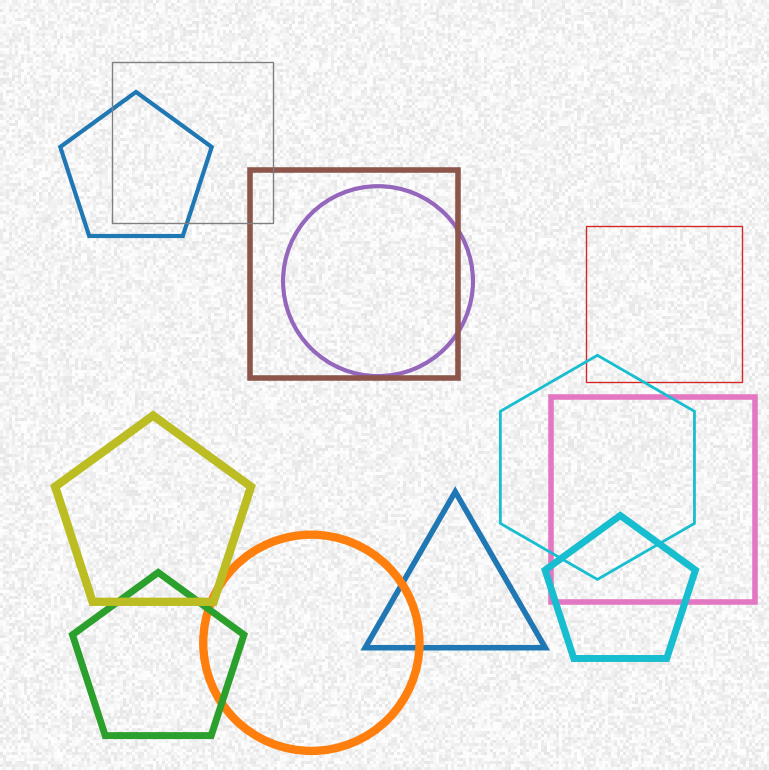[{"shape": "triangle", "thickness": 2, "radius": 0.68, "center": [0.591, 0.226]}, {"shape": "pentagon", "thickness": 1.5, "radius": 0.52, "center": [0.177, 0.777]}, {"shape": "circle", "thickness": 3, "radius": 0.7, "center": [0.404, 0.165]}, {"shape": "pentagon", "thickness": 2.5, "radius": 0.59, "center": [0.205, 0.139]}, {"shape": "square", "thickness": 0.5, "radius": 0.51, "center": [0.863, 0.605]}, {"shape": "circle", "thickness": 1.5, "radius": 0.62, "center": [0.491, 0.635]}, {"shape": "square", "thickness": 2, "radius": 0.68, "center": [0.46, 0.644]}, {"shape": "square", "thickness": 2, "radius": 0.66, "center": [0.848, 0.351]}, {"shape": "square", "thickness": 0.5, "radius": 0.52, "center": [0.249, 0.815]}, {"shape": "pentagon", "thickness": 3, "radius": 0.67, "center": [0.199, 0.327]}, {"shape": "pentagon", "thickness": 2.5, "radius": 0.51, "center": [0.806, 0.228]}, {"shape": "hexagon", "thickness": 1, "radius": 0.73, "center": [0.776, 0.393]}]